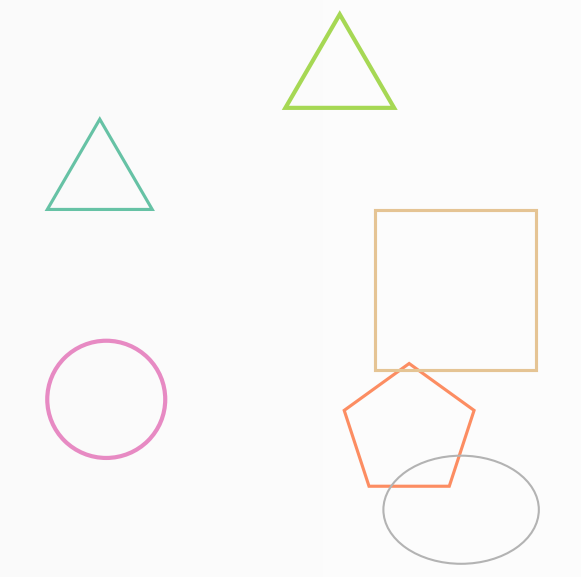[{"shape": "triangle", "thickness": 1.5, "radius": 0.52, "center": [0.172, 0.689]}, {"shape": "pentagon", "thickness": 1.5, "radius": 0.59, "center": [0.704, 0.252]}, {"shape": "circle", "thickness": 2, "radius": 0.51, "center": [0.183, 0.308]}, {"shape": "triangle", "thickness": 2, "radius": 0.54, "center": [0.585, 0.866]}, {"shape": "square", "thickness": 1.5, "radius": 0.69, "center": [0.784, 0.498]}, {"shape": "oval", "thickness": 1, "radius": 0.67, "center": [0.793, 0.116]}]